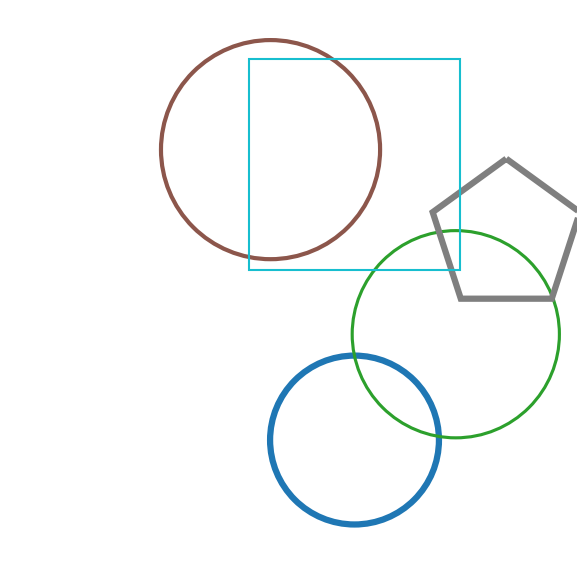[{"shape": "circle", "thickness": 3, "radius": 0.73, "center": [0.614, 0.237]}, {"shape": "circle", "thickness": 1.5, "radius": 0.9, "center": [0.789, 0.42]}, {"shape": "circle", "thickness": 2, "radius": 0.95, "center": [0.468, 0.74]}, {"shape": "pentagon", "thickness": 3, "radius": 0.67, "center": [0.877, 0.59]}, {"shape": "square", "thickness": 1, "radius": 0.91, "center": [0.614, 0.715]}]